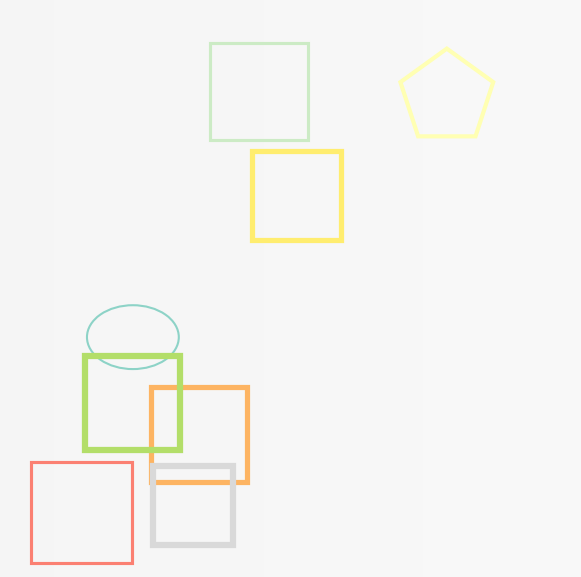[{"shape": "oval", "thickness": 1, "radius": 0.39, "center": [0.229, 0.415]}, {"shape": "pentagon", "thickness": 2, "radius": 0.42, "center": [0.769, 0.831]}, {"shape": "square", "thickness": 1.5, "radius": 0.44, "center": [0.14, 0.112]}, {"shape": "square", "thickness": 2.5, "radius": 0.41, "center": [0.342, 0.247]}, {"shape": "square", "thickness": 3, "radius": 0.41, "center": [0.228, 0.302]}, {"shape": "square", "thickness": 3, "radius": 0.34, "center": [0.332, 0.124]}, {"shape": "square", "thickness": 1.5, "radius": 0.42, "center": [0.446, 0.841]}, {"shape": "square", "thickness": 2.5, "radius": 0.38, "center": [0.51, 0.661]}]